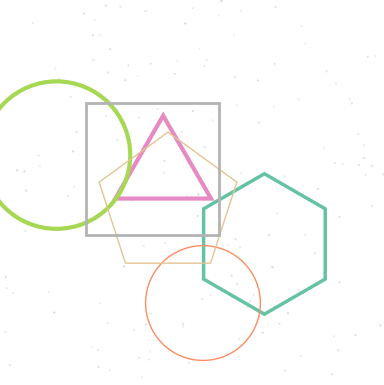[{"shape": "hexagon", "thickness": 2.5, "radius": 0.91, "center": [0.687, 0.366]}, {"shape": "circle", "thickness": 1, "radius": 0.75, "center": [0.527, 0.213]}, {"shape": "triangle", "thickness": 3, "radius": 0.72, "center": [0.424, 0.556]}, {"shape": "circle", "thickness": 3, "radius": 0.96, "center": [0.147, 0.597]}, {"shape": "pentagon", "thickness": 1, "radius": 0.94, "center": [0.436, 0.469]}, {"shape": "square", "thickness": 2, "radius": 0.86, "center": [0.397, 0.561]}]